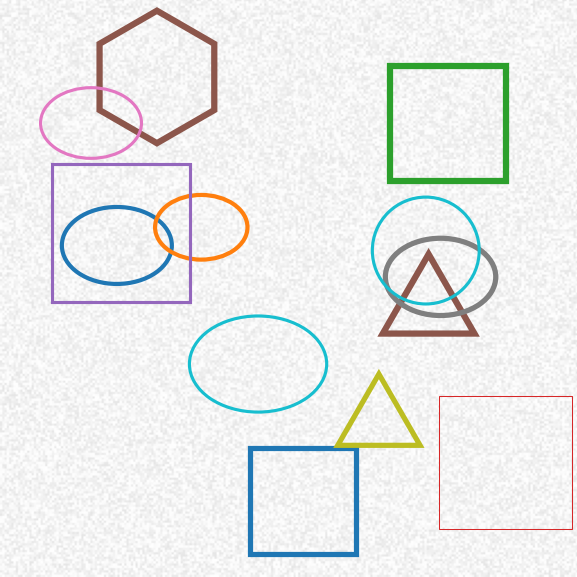[{"shape": "oval", "thickness": 2, "radius": 0.48, "center": [0.202, 0.574]}, {"shape": "square", "thickness": 2.5, "radius": 0.46, "center": [0.524, 0.132]}, {"shape": "oval", "thickness": 2, "radius": 0.4, "center": [0.349, 0.606]}, {"shape": "square", "thickness": 3, "radius": 0.5, "center": [0.775, 0.785]}, {"shape": "square", "thickness": 0.5, "radius": 0.58, "center": [0.876, 0.197]}, {"shape": "square", "thickness": 1.5, "radius": 0.6, "center": [0.21, 0.596]}, {"shape": "hexagon", "thickness": 3, "radius": 0.57, "center": [0.272, 0.866]}, {"shape": "triangle", "thickness": 3, "radius": 0.46, "center": [0.742, 0.467]}, {"shape": "oval", "thickness": 1.5, "radius": 0.44, "center": [0.158, 0.786]}, {"shape": "oval", "thickness": 2.5, "radius": 0.48, "center": [0.763, 0.52]}, {"shape": "triangle", "thickness": 2.5, "radius": 0.41, "center": [0.656, 0.269]}, {"shape": "oval", "thickness": 1.5, "radius": 0.59, "center": [0.447, 0.369]}, {"shape": "circle", "thickness": 1.5, "radius": 0.46, "center": [0.737, 0.565]}]